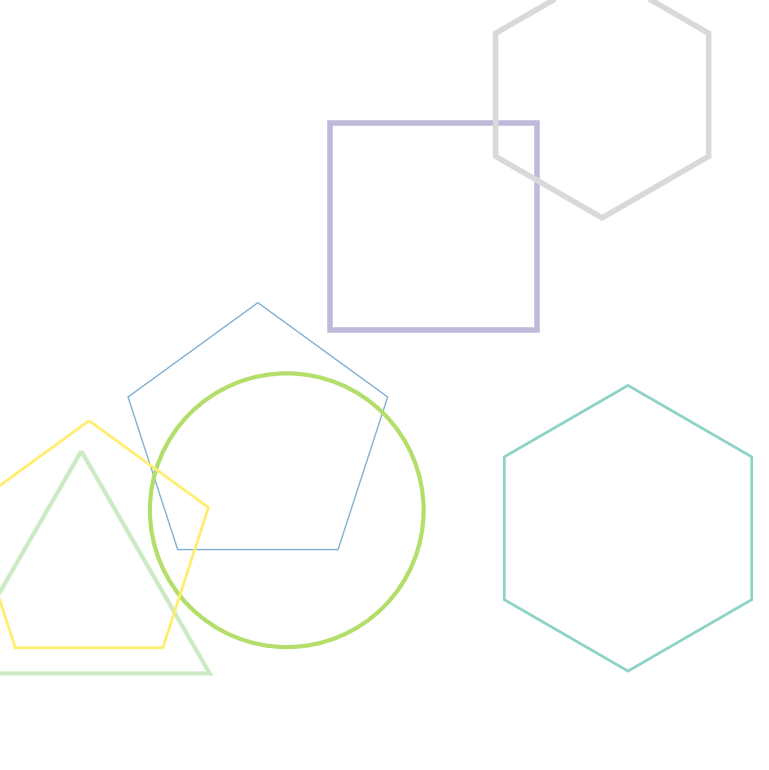[{"shape": "hexagon", "thickness": 1, "radius": 0.93, "center": [0.816, 0.314]}, {"shape": "square", "thickness": 2, "radius": 0.67, "center": [0.563, 0.705]}, {"shape": "pentagon", "thickness": 0.5, "radius": 0.89, "center": [0.335, 0.43]}, {"shape": "circle", "thickness": 1.5, "radius": 0.89, "center": [0.372, 0.337]}, {"shape": "hexagon", "thickness": 2, "radius": 0.8, "center": [0.782, 0.877]}, {"shape": "triangle", "thickness": 1.5, "radius": 0.96, "center": [0.106, 0.222]}, {"shape": "pentagon", "thickness": 1, "radius": 0.81, "center": [0.116, 0.291]}]